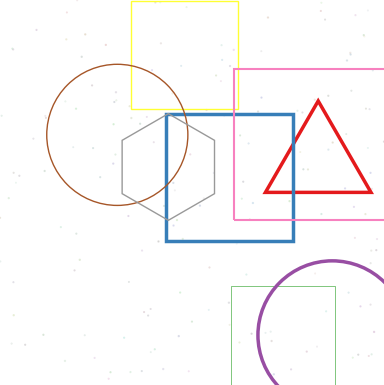[{"shape": "triangle", "thickness": 2.5, "radius": 0.79, "center": [0.827, 0.579]}, {"shape": "square", "thickness": 2.5, "radius": 0.82, "center": [0.596, 0.539]}, {"shape": "square", "thickness": 0.5, "radius": 0.68, "center": [0.734, 0.121]}, {"shape": "circle", "thickness": 2.5, "radius": 0.97, "center": [0.863, 0.129]}, {"shape": "square", "thickness": 1, "radius": 0.7, "center": [0.479, 0.857]}, {"shape": "circle", "thickness": 1, "radius": 0.92, "center": [0.305, 0.65]}, {"shape": "square", "thickness": 1.5, "radius": 0.98, "center": [0.804, 0.624]}, {"shape": "hexagon", "thickness": 1, "radius": 0.69, "center": [0.437, 0.566]}]